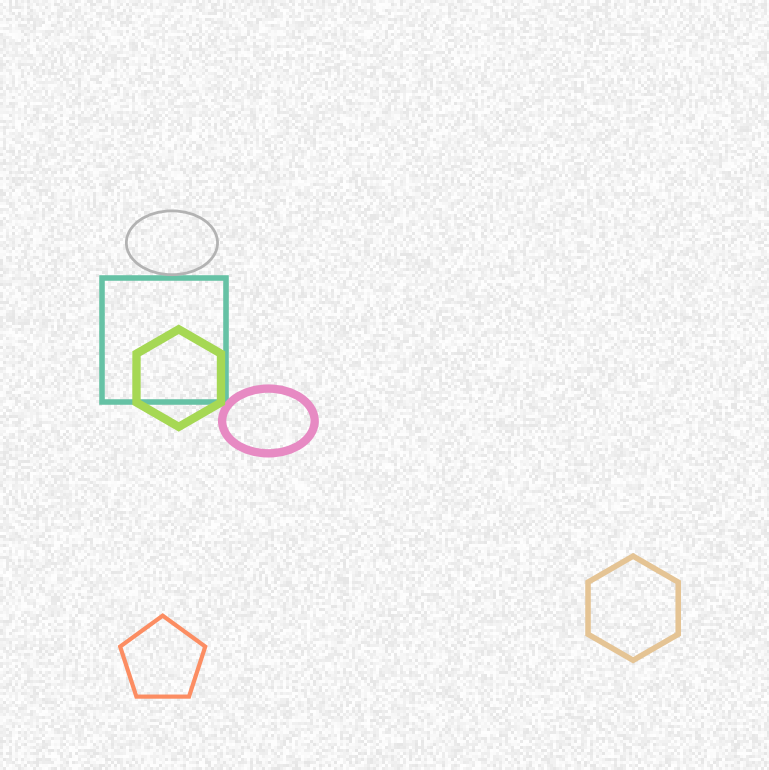[{"shape": "square", "thickness": 2, "radius": 0.4, "center": [0.213, 0.558]}, {"shape": "pentagon", "thickness": 1.5, "radius": 0.29, "center": [0.211, 0.142]}, {"shape": "oval", "thickness": 3, "radius": 0.3, "center": [0.349, 0.453]}, {"shape": "hexagon", "thickness": 3, "radius": 0.32, "center": [0.232, 0.509]}, {"shape": "hexagon", "thickness": 2, "radius": 0.34, "center": [0.822, 0.21]}, {"shape": "oval", "thickness": 1, "radius": 0.3, "center": [0.223, 0.685]}]